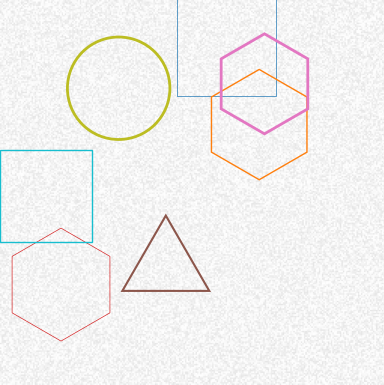[{"shape": "square", "thickness": 0.5, "radius": 0.64, "center": [0.588, 0.88]}, {"shape": "hexagon", "thickness": 1, "radius": 0.72, "center": [0.673, 0.676]}, {"shape": "hexagon", "thickness": 0.5, "radius": 0.73, "center": [0.158, 0.261]}, {"shape": "triangle", "thickness": 1.5, "radius": 0.65, "center": [0.431, 0.31]}, {"shape": "hexagon", "thickness": 2, "radius": 0.65, "center": [0.687, 0.782]}, {"shape": "circle", "thickness": 2, "radius": 0.67, "center": [0.308, 0.771]}, {"shape": "square", "thickness": 1, "radius": 0.6, "center": [0.119, 0.491]}]